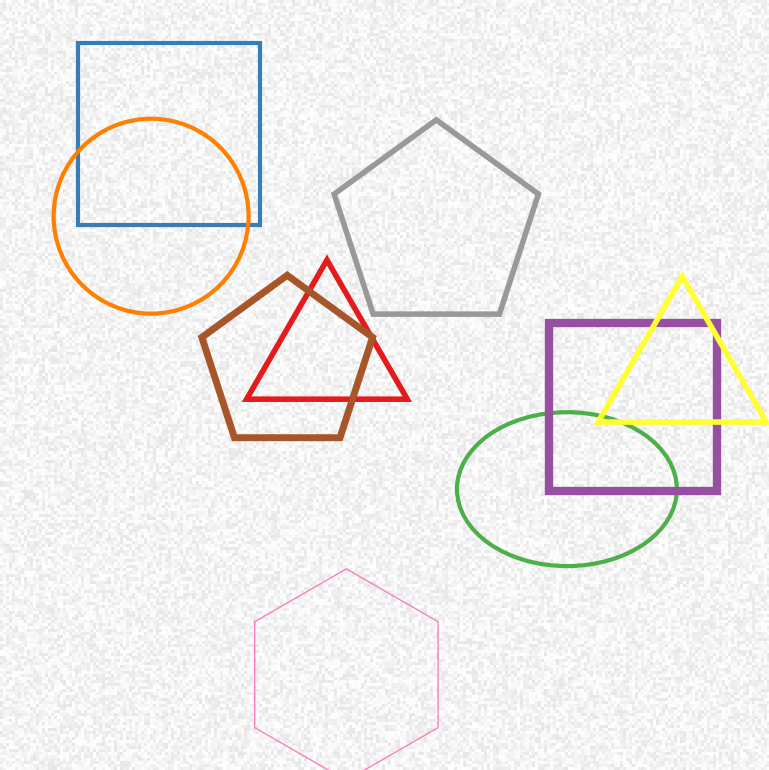[{"shape": "triangle", "thickness": 2, "radius": 0.6, "center": [0.425, 0.542]}, {"shape": "square", "thickness": 1.5, "radius": 0.59, "center": [0.22, 0.826]}, {"shape": "oval", "thickness": 1.5, "radius": 0.71, "center": [0.736, 0.365]}, {"shape": "square", "thickness": 3, "radius": 0.55, "center": [0.823, 0.472]}, {"shape": "circle", "thickness": 1.5, "radius": 0.63, "center": [0.196, 0.719]}, {"shape": "triangle", "thickness": 2, "radius": 0.63, "center": [0.886, 0.515]}, {"shape": "pentagon", "thickness": 2.5, "radius": 0.58, "center": [0.373, 0.526]}, {"shape": "hexagon", "thickness": 0.5, "radius": 0.69, "center": [0.45, 0.124]}, {"shape": "pentagon", "thickness": 2, "radius": 0.7, "center": [0.567, 0.705]}]